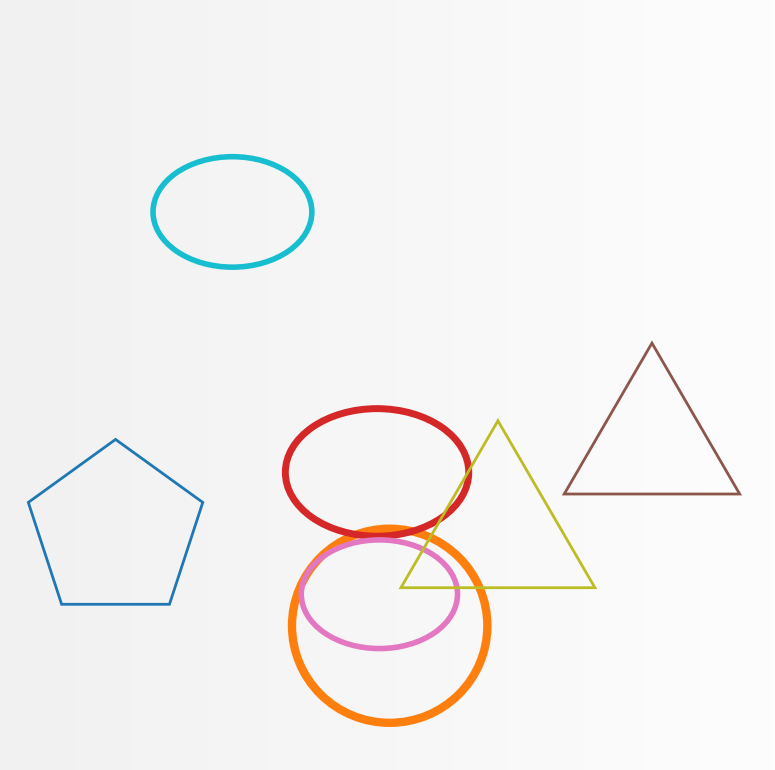[{"shape": "pentagon", "thickness": 1, "radius": 0.59, "center": [0.149, 0.311]}, {"shape": "circle", "thickness": 3, "radius": 0.63, "center": [0.503, 0.187]}, {"shape": "oval", "thickness": 2.5, "radius": 0.59, "center": [0.487, 0.386]}, {"shape": "triangle", "thickness": 1, "radius": 0.65, "center": [0.841, 0.424]}, {"shape": "oval", "thickness": 2, "radius": 0.5, "center": [0.49, 0.228]}, {"shape": "triangle", "thickness": 1, "radius": 0.72, "center": [0.642, 0.309]}, {"shape": "oval", "thickness": 2, "radius": 0.51, "center": [0.3, 0.725]}]